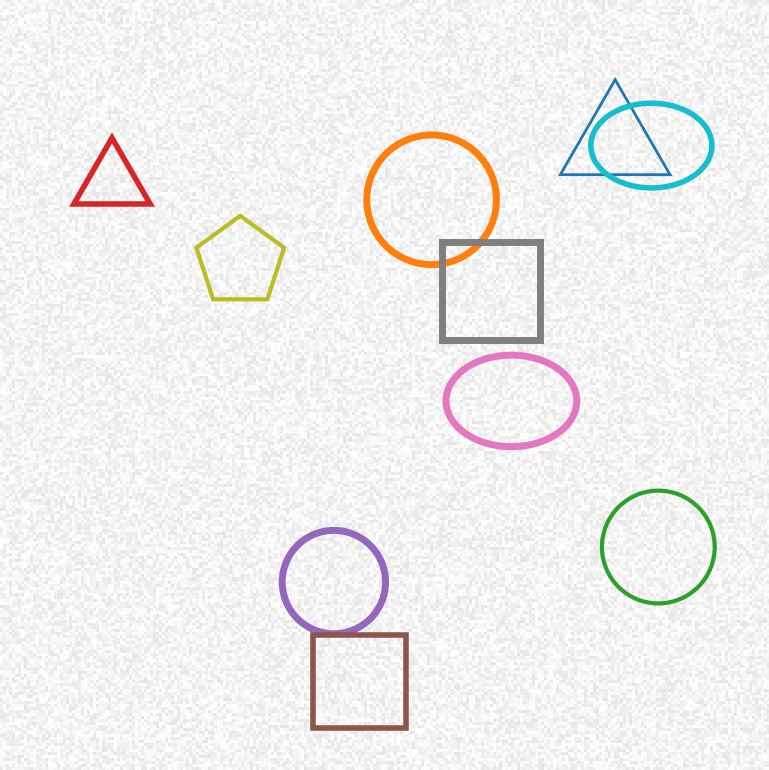[{"shape": "triangle", "thickness": 1, "radius": 0.41, "center": [0.799, 0.814]}, {"shape": "circle", "thickness": 2.5, "radius": 0.42, "center": [0.561, 0.741]}, {"shape": "circle", "thickness": 1.5, "radius": 0.37, "center": [0.855, 0.29]}, {"shape": "triangle", "thickness": 2, "radius": 0.29, "center": [0.145, 0.764]}, {"shape": "circle", "thickness": 2.5, "radius": 0.34, "center": [0.434, 0.244]}, {"shape": "square", "thickness": 2, "radius": 0.3, "center": [0.467, 0.115]}, {"shape": "oval", "thickness": 2.5, "radius": 0.42, "center": [0.664, 0.479]}, {"shape": "square", "thickness": 2.5, "radius": 0.32, "center": [0.638, 0.623]}, {"shape": "pentagon", "thickness": 1.5, "radius": 0.3, "center": [0.312, 0.66]}, {"shape": "oval", "thickness": 2, "radius": 0.39, "center": [0.846, 0.811]}]